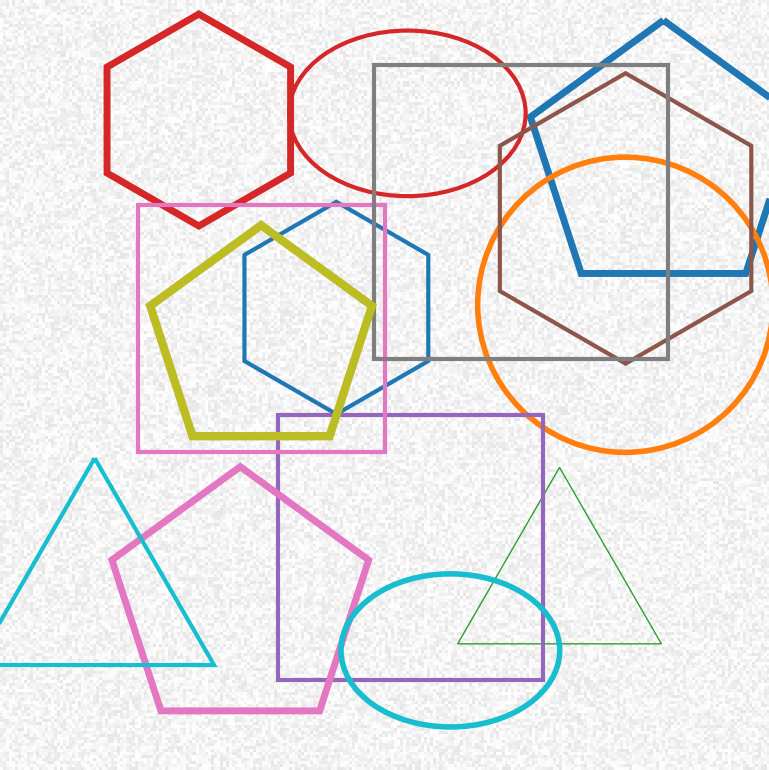[{"shape": "pentagon", "thickness": 2.5, "radius": 0.91, "center": [0.862, 0.792]}, {"shape": "hexagon", "thickness": 1.5, "radius": 0.69, "center": [0.437, 0.6]}, {"shape": "circle", "thickness": 2, "radius": 0.96, "center": [0.812, 0.604]}, {"shape": "triangle", "thickness": 0.5, "radius": 0.76, "center": [0.727, 0.24]}, {"shape": "hexagon", "thickness": 2.5, "radius": 0.69, "center": [0.258, 0.844]}, {"shape": "oval", "thickness": 1.5, "radius": 0.77, "center": [0.529, 0.853]}, {"shape": "square", "thickness": 1.5, "radius": 0.86, "center": [0.533, 0.289]}, {"shape": "hexagon", "thickness": 1.5, "radius": 0.94, "center": [0.812, 0.716]}, {"shape": "square", "thickness": 1.5, "radius": 0.8, "center": [0.34, 0.574]}, {"shape": "pentagon", "thickness": 2.5, "radius": 0.88, "center": [0.312, 0.219]}, {"shape": "square", "thickness": 1.5, "radius": 0.95, "center": [0.677, 0.725]}, {"shape": "pentagon", "thickness": 3, "radius": 0.76, "center": [0.339, 0.556]}, {"shape": "triangle", "thickness": 1.5, "radius": 0.9, "center": [0.123, 0.226]}, {"shape": "oval", "thickness": 2, "radius": 0.71, "center": [0.585, 0.155]}]